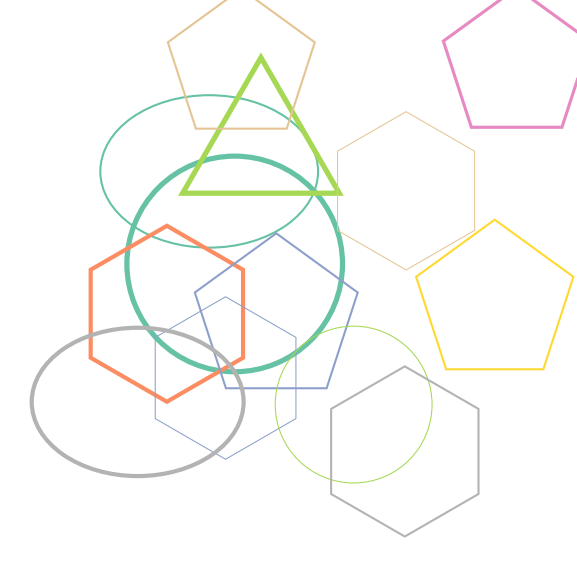[{"shape": "circle", "thickness": 2.5, "radius": 0.93, "center": [0.406, 0.542]}, {"shape": "oval", "thickness": 1, "radius": 0.94, "center": [0.362, 0.702]}, {"shape": "hexagon", "thickness": 2, "radius": 0.76, "center": [0.289, 0.456]}, {"shape": "pentagon", "thickness": 1, "radius": 0.74, "center": [0.478, 0.447]}, {"shape": "hexagon", "thickness": 0.5, "radius": 0.7, "center": [0.391, 0.345]}, {"shape": "pentagon", "thickness": 1.5, "radius": 0.67, "center": [0.895, 0.887]}, {"shape": "triangle", "thickness": 2.5, "radius": 0.78, "center": [0.452, 0.743]}, {"shape": "circle", "thickness": 0.5, "radius": 0.68, "center": [0.612, 0.299]}, {"shape": "pentagon", "thickness": 1, "radius": 0.72, "center": [0.857, 0.476]}, {"shape": "pentagon", "thickness": 1, "radius": 0.67, "center": [0.418, 0.885]}, {"shape": "hexagon", "thickness": 0.5, "radius": 0.69, "center": [0.703, 0.669]}, {"shape": "oval", "thickness": 2, "radius": 0.92, "center": [0.238, 0.303]}, {"shape": "hexagon", "thickness": 1, "radius": 0.74, "center": [0.701, 0.217]}]